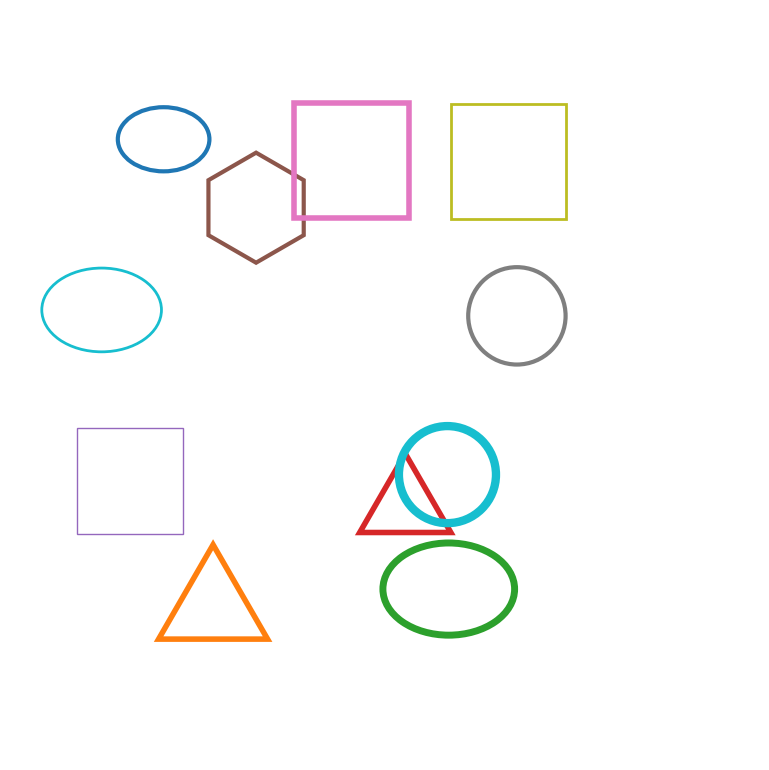[{"shape": "oval", "thickness": 1.5, "radius": 0.3, "center": [0.212, 0.819]}, {"shape": "triangle", "thickness": 2, "radius": 0.41, "center": [0.277, 0.211]}, {"shape": "oval", "thickness": 2.5, "radius": 0.43, "center": [0.583, 0.235]}, {"shape": "triangle", "thickness": 2, "radius": 0.34, "center": [0.526, 0.343]}, {"shape": "square", "thickness": 0.5, "radius": 0.34, "center": [0.169, 0.375]}, {"shape": "hexagon", "thickness": 1.5, "radius": 0.36, "center": [0.333, 0.73]}, {"shape": "square", "thickness": 2, "radius": 0.37, "center": [0.456, 0.791]}, {"shape": "circle", "thickness": 1.5, "radius": 0.32, "center": [0.671, 0.59]}, {"shape": "square", "thickness": 1, "radius": 0.38, "center": [0.661, 0.79]}, {"shape": "oval", "thickness": 1, "radius": 0.39, "center": [0.132, 0.597]}, {"shape": "circle", "thickness": 3, "radius": 0.32, "center": [0.581, 0.384]}]